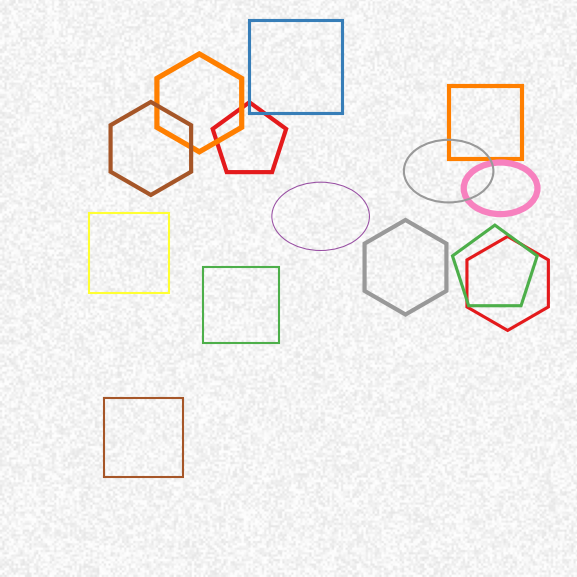[{"shape": "pentagon", "thickness": 2, "radius": 0.33, "center": [0.432, 0.755]}, {"shape": "hexagon", "thickness": 1.5, "radius": 0.41, "center": [0.879, 0.508]}, {"shape": "square", "thickness": 1.5, "radius": 0.4, "center": [0.512, 0.884]}, {"shape": "pentagon", "thickness": 1.5, "radius": 0.39, "center": [0.857, 0.532]}, {"shape": "square", "thickness": 1, "radius": 0.33, "center": [0.418, 0.472]}, {"shape": "oval", "thickness": 0.5, "radius": 0.42, "center": [0.555, 0.625]}, {"shape": "hexagon", "thickness": 2.5, "radius": 0.42, "center": [0.345, 0.821]}, {"shape": "square", "thickness": 2, "radius": 0.32, "center": [0.841, 0.787]}, {"shape": "square", "thickness": 1, "radius": 0.35, "center": [0.224, 0.562]}, {"shape": "hexagon", "thickness": 2, "radius": 0.4, "center": [0.261, 0.742]}, {"shape": "square", "thickness": 1, "radius": 0.34, "center": [0.248, 0.242]}, {"shape": "oval", "thickness": 3, "radius": 0.32, "center": [0.867, 0.673]}, {"shape": "hexagon", "thickness": 2, "radius": 0.41, "center": [0.702, 0.536]}, {"shape": "oval", "thickness": 1, "radius": 0.39, "center": [0.777, 0.703]}]